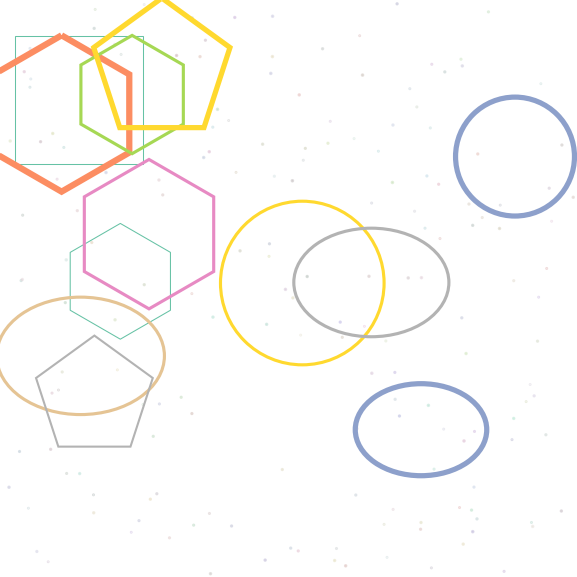[{"shape": "hexagon", "thickness": 0.5, "radius": 0.5, "center": [0.208, 0.512]}, {"shape": "square", "thickness": 0.5, "radius": 0.55, "center": [0.136, 0.826]}, {"shape": "hexagon", "thickness": 3, "radius": 0.68, "center": [0.107, 0.803]}, {"shape": "oval", "thickness": 2.5, "radius": 0.57, "center": [0.729, 0.255]}, {"shape": "circle", "thickness": 2.5, "radius": 0.51, "center": [0.892, 0.728]}, {"shape": "hexagon", "thickness": 1.5, "radius": 0.65, "center": [0.258, 0.594]}, {"shape": "hexagon", "thickness": 1.5, "radius": 0.51, "center": [0.229, 0.835]}, {"shape": "circle", "thickness": 1.5, "radius": 0.71, "center": [0.523, 0.509]}, {"shape": "pentagon", "thickness": 2.5, "radius": 0.62, "center": [0.28, 0.878]}, {"shape": "oval", "thickness": 1.5, "radius": 0.73, "center": [0.139, 0.383]}, {"shape": "pentagon", "thickness": 1, "radius": 0.53, "center": [0.163, 0.312]}, {"shape": "oval", "thickness": 1.5, "radius": 0.67, "center": [0.643, 0.51]}]